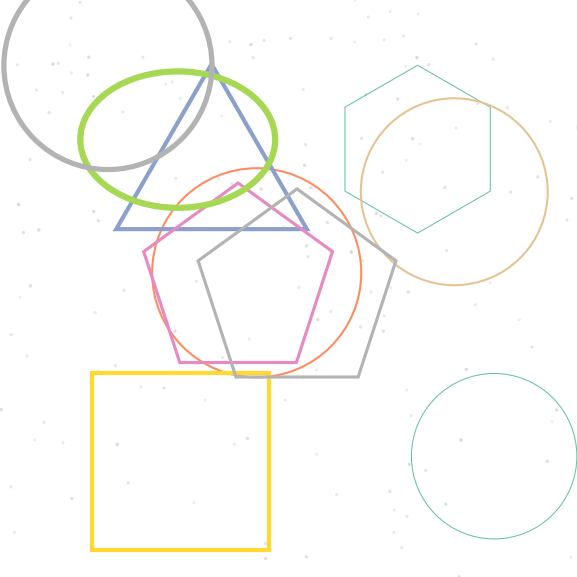[{"shape": "hexagon", "thickness": 0.5, "radius": 0.73, "center": [0.723, 0.741]}, {"shape": "circle", "thickness": 0.5, "radius": 0.72, "center": [0.856, 0.209]}, {"shape": "circle", "thickness": 1, "radius": 0.91, "center": [0.445, 0.527]}, {"shape": "triangle", "thickness": 2, "radius": 0.95, "center": [0.366, 0.698]}, {"shape": "pentagon", "thickness": 1.5, "radius": 0.86, "center": [0.412, 0.51]}, {"shape": "oval", "thickness": 3, "radius": 0.84, "center": [0.308, 0.757]}, {"shape": "square", "thickness": 2, "radius": 0.77, "center": [0.313, 0.2]}, {"shape": "circle", "thickness": 1, "radius": 0.81, "center": [0.787, 0.667]}, {"shape": "circle", "thickness": 2.5, "radius": 0.9, "center": [0.187, 0.886]}, {"shape": "pentagon", "thickness": 1.5, "radius": 0.9, "center": [0.514, 0.492]}]